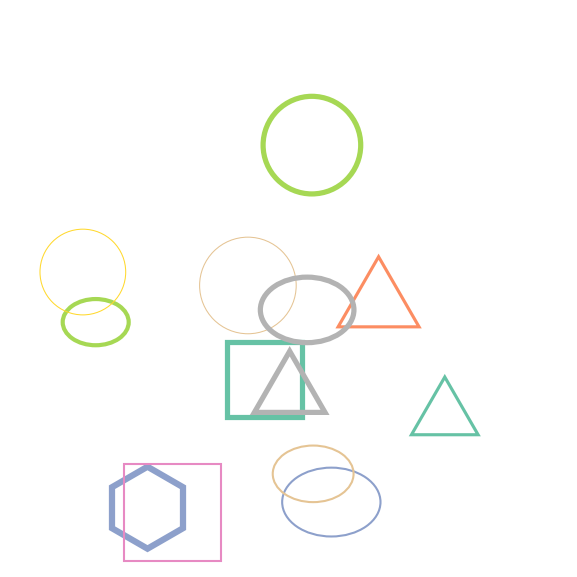[{"shape": "square", "thickness": 2.5, "radius": 0.32, "center": [0.458, 0.342]}, {"shape": "triangle", "thickness": 1.5, "radius": 0.33, "center": [0.77, 0.28]}, {"shape": "triangle", "thickness": 1.5, "radius": 0.4, "center": [0.656, 0.474]}, {"shape": "oval", "thickness": 1, "radius": 0.43, "center": [0.574, 0.13]}, {"shape": "hexagon", "thickness": 3, "radius": 0.35, "center": [0.255, 0.12]}, {"shape": "square", "thickness": 1, "radius": 0.42, "center": [0.298, 0.112]}, {"shape": "oval", "thickness": 2, "radius": 0.29, "center": [0.166, 0.441]}, {"shape": "circle", "thickness": 2.5, "radius": 0.42, "center": [0.54, 0.748]}, {"shape": "circle", "thickness": 0.5, "radius": 0.37, "center": [0.143, 0.528]}, {"shape": "oval", "thickness": 1, "radius": 0.35, "center": [0.542, 0.179]}, {"shape": "circle", "thickness": 0.5, "radius": 0.42, "center": [0.429, 0.505]}, {"shape": "triangle", "thickness": 2.5, "radius": 0.35, "center": [0.502, 0.32]}, {"shape": "oval", "thickness": 2.5, "radius": 0.41, "center": [0.532, 0.463]}]